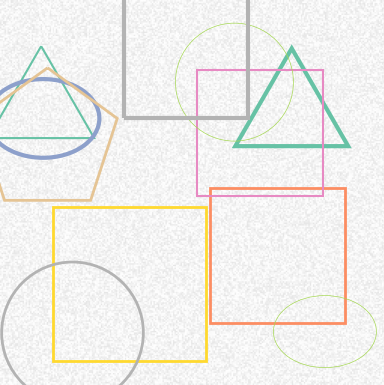[{"shape": "triangle", "thickness": 1.5, "radius": 0.8, "center": [0.107, 0.721]}, {"shape": "triangle", "thickness": 3, "radius": 0.85, "center": [0.758, 0.705]}, {"shape": "square", "thickness": 2, "radius": 0.87, "center": [0.721, 0.336]}, {"shape": "oval", "thickness": 3, "radius": 0.73, "center": [0.112, 0.692]}, {"shape": "square", "thickness": 1.5, "radius": 0.82, "center": [0.675, 0.655]}, {"shape": "circle", "thickness": 0.5, "radius": 0.77, "center": [0.609, 0.787]}, {"shape": "oval", "thickness": 0.5, "radius": 0.67, "center": [0.844, 0.139]}, {"shape": "square", "thickness": 2, "radius": 1.0, "center": [0.337, 0.262]}, {"shape": "pentagon", "thickness": 2, "radius": 0.95, "center": [0.124, 0.634]}, {"shape": "square", "thickness": 3, "radius": 0.81, "center": [0.483, 0.854]}, {"shape": "circle", "thickness": 2, "radius": 0.92, "center": [0.188, 0.135]}]